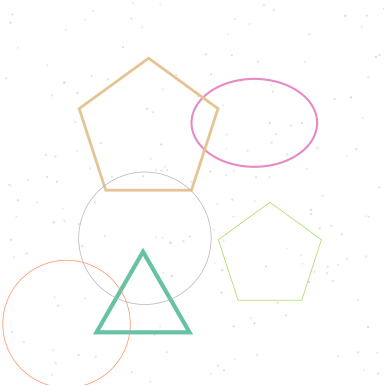[{"shape": "triangle", "thickness": 3, "radius": 0.7, "center": [0.371, 0.207]}, {"shape": "circle", "thickness": 0.5, "radius": 0.83, "center": [0.173, 0.158]}, {"shape": "oval", "thickness": 1.5, "radius": 0.82, "center": [0.661, 0.681]}, {"shape": "pentagon", "thickness": 0.5, "radius": 0.7, "center": [0.701, 0.334]}, {"shape": "pentagon", "thickness": 2, "radius": 0.95, "center": [0.386, 0.659]}, {"shape": "circle", "thickness": 0.5, "radius": 0.86, "center": [0.376, 0.381]}]